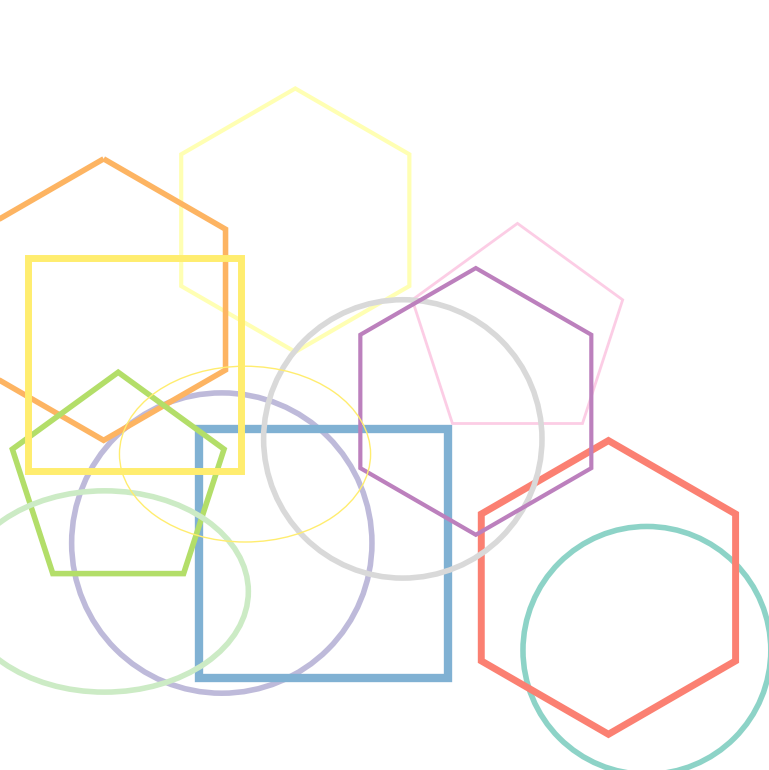[{"shape": "circle", "thickness": 2, "radius": 0.8, "center": [0.84, 0.155]}, {"shape": "hexagon", "thickness": 1.5, "radius": 0.86, "center": [0.383, 0.714]}, {"shape": "circle", "thickness": 2, "radius": 0.98, "center": [0.288, 0.295]}, {"shape": "hexagon", "thickness": 2.5, "radius": 0.95, "center": [0.79, 0.237]}, {"shape": "square", "thickness": 3, "radius": 0.81, "center": [0.42, 0.281]}, {"shape": "hexagon", "thickness": 2, "radius": 0.91, "center": [0.135, 0.611]}, {"shape": "pentagon", "thickness": 2, "radius": 0.72, "center": [0.153, 0.372]}, {"shape": "pentagon", "thickness": 1, "radius": 0.72, "center": [0.672, 0.566]}, {"shape": "circle", "thickness": 2, "radius": 0.9, "center": [0.523, 0.43]}, {"shape": "hexagon", "thickness": 1.5, "radius": 0.87, "center": [0.618, 0.479]}, {"shape": "oval", "thickness": 2, "radius": 0.93, "center": [0.136, 0.232]}, {"shape": "oval", "thickness": 0.5, "radius": 0.82, "center": [0.318, 0.41]}, {"shape": "square", "thickness": 2.5, "radius": 0.69, "center": [0.175, 0.527]}]